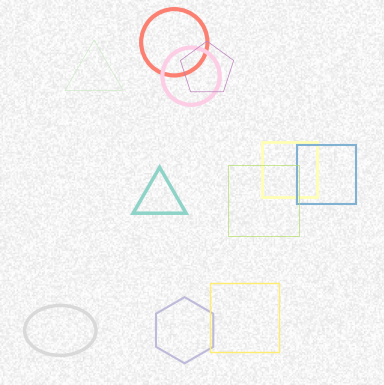[{"shape": "triangle", "thickness": 2.5, "radius": 0.4, "center": [0.415, 0.486]}, {"shape": "square", "thickness": 2, "radius": 0.36, "center": [0.753, 0.56]}, {"shape": "hexagon", "thickness": 1.5, "radius": 0.43, "center": [0.48, 0.142]}, {"shape": "circle", "thickness": 3, "radius": 0.43, "center": [0.453, 0.89]}, {"shape": "square", "thickness": 1.5, "radius": 0.39, "center": [0.848, 0.547]}, {"shape": "square", "thickness": 0.5, "radius": 0.46, "center": [0.685, 0.479]}, {"shape": "circle", "thickness": 3, "radius": 0.37, "center": [0.496, 0.802]}, {"shape": "oval", "thickness": 2.5, "radius": 0.46, "center": [0.157, 0.142]}, {"shape": "pentagon", "thickness": 0.5, "radius": 0.36, "center": [0.538, 0.82]}, {"shape": "triangle", "thickness": 0.5, "radius": 0.44, "center": [0.244, 0.809]}, {"shape": "square", "thickness": 1, "radius": 0.45, "center": [0.635, 0.175]}]